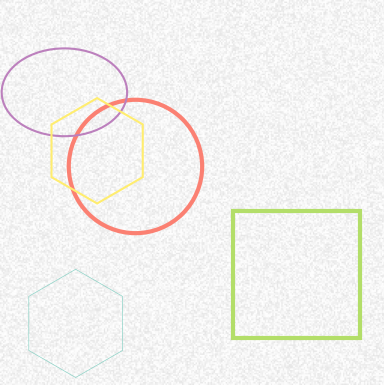[{"shape": "hexagon", "thickness": 0.5, "radius": 0.7, "center": [0.197, 0.16]}, {"shape": "circle", "thickness": 3, "radius": 0.87, "center": [0.352, 0.568]}, {"shape": "square", "thickness": 3, "radius": 0.82, "center": [0.771, 0.287]}, {"shape": "oval", "thickness": 1.5, "radius": 0.81, "center": [0.167, 0.76]}, {"shape": "hexagon", "thickness": 1.5, "radius": 0.68, "center": [0.252, 0.608]}]